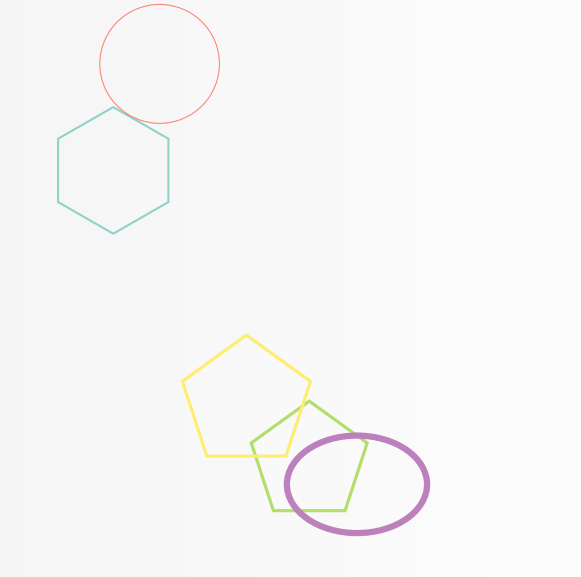[{"shape": "hexagon", "thickness": 1, "radius": 0.55, "center": [0.195, 0.704]}, {"shape": "circle", "thickness": 0.5, "radius": 0.51, "center": [0.275, 0.888]}, {"shape": "pentagon", "thickness": 1.5, "radius": 0.52, "center": [0.532, 0.2]}, {"shape": "oval", "thickness": 3, "radius": 0.6, "center": [0.614, 0.16]}, {"shape": "pentagon", "thickness": 1.5, "radius": 0.58, "center": [0.424, 0.303]}]